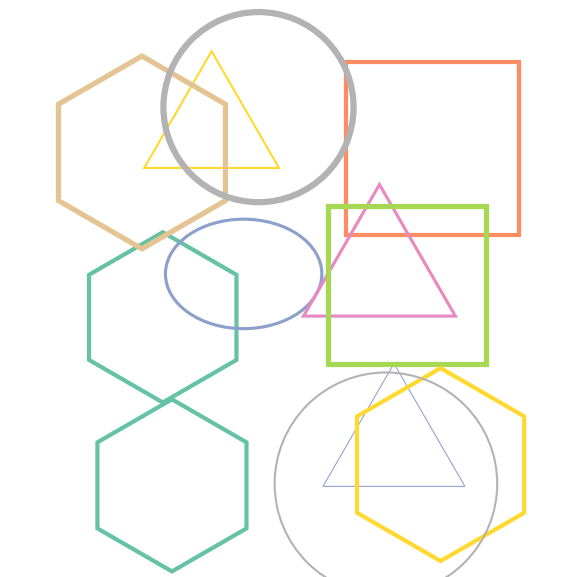[{"shape": "hexagon", "thickness": 2, "radius": 0.74, "center": [0.282, 0.45]}, {"shape": "hexagon", "thickness": 2, "radius": 0.75, "center": [0.298, 0.159]}, {"shape": "square", "thickness": 2, "radius": 0.75, "center": [0.749, 0.742]}, {"shape": "triangle", "thickness": 0.5, "radius": 0.71, "center": [0.682, 0.228]}, {"shape": "oval", "thickness": 1.5, "radius": 0.68, "center": [0.422, 0.525]}, {"shape": "triangle", "thickness": 1.5, "radius": 0.76, "center": [0.657, 0.528]}, {"shape": "square", "thickness": 2.5, "radius": 0.68, "center": [0.705, 0.506]}, {"shape": "triangle", "thickness": 1, "radius": 0.67, "center": [0.366, 0.776]}, {"shape": "hexagon", "thickness": 2, "radius": 0.84, "center": [0.763, 0.195]}, {"shape": "hexagon", "thickness": 2.5, "radius": 0.83, "center": [0.246, 0.735]}, {"shape": "circle", "thickness": 3, "radius": 0.82, "center": [0.448, 0.814]}, {"shape": "circle", "thickness": 1, "radius": 0.96, "center": [0.668, 0.161]}]